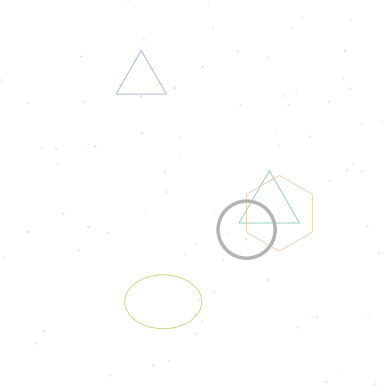[{"shape": "triangle", "thickness": 0.5, "radius": 0.45, "center": [0.699, 0.466]}, {"shape": "triangle", "thickness": 0.5, "radius": 0.38, "center": [0.367, 0.793]}, {"shape": "oval", "thickness": 0.5, "radius": 0.5, "center": [0.424, 0.216]}, {"shape": "hexagon", "thickness": 0.5, "radius": 0.49, "center": [0.726, 0.446]}, {"shape": "circle", "thickness": 2.5, "radius": 0.37, "center": [0.641, 0.404]}]